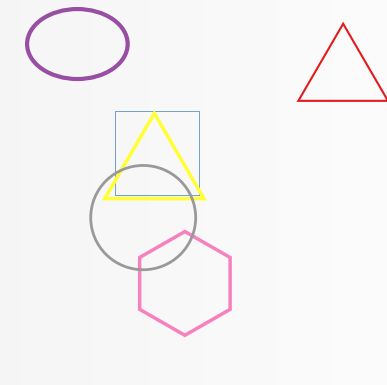[{"shape": "triangle", "thickness": 1.5, "radius": 0.67, "center": [0.886, 0.805]}, {"shape": "square", "thickness": 0.5, "radius": 0.54, "center": [0.405, 0.603]}, {"shape": "oval", "thickness": 3, "radius": 0.65, "center": [0.2, 0.886]}, {"shape": "triangle", "thickness": 2.5, "radius": 0.74, "center": [0.398, 0.558]}, {"shape": "hexagon", "thickness": 2.5, "radius": 0.67, "center": [0.477, 0.264]}, {"shape": "circle", "thickness": 2, "radius": 0.68, "center": [0.37, 0.435]}]